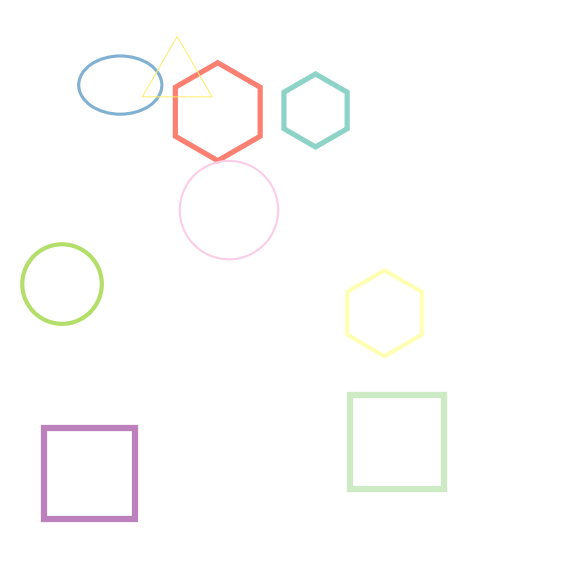[{"shape": "hexagon", "thickness": 2.5, "radius": 0.32, "center": [0.546, 0.808]}, {"shape": "hexagon", "thickness": 2, "radius": 0.37, "center": [0.666, 0.457]}, {"shape": "hexagon", "thickness": 2.5, "radius": 0.42, "center": [0.377, 0.806]}, {"shape": "oval", "thickness": 1.5, "radius": 0.36, "center": [0.208, 0.852]}, {"shape": "circle", "thickness": 2, "radius": 0.34, "center": [0.107, 0.507]}, {"shape": "circle", "thickness": 1, "radius": 0.43, "center": [0.397, 0.635]}, {"shape": "square", "thickness": 3, "radius": 0.39, "center": [0.155, 0.18]}, {"shape": "square", "thickness": 3, "radius": 0.41, "center": [0.687, 0.233]}, {"shape": "triangle", "thickness": 0.5, "radius": 0.35, "center": [0.307, 0.866]}]